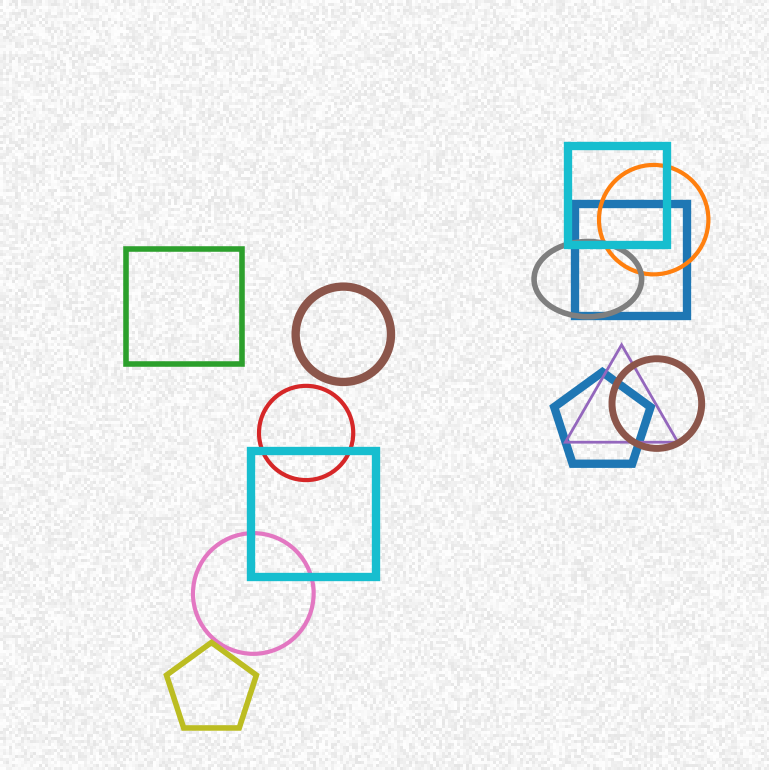[{"shape": "pentagon", "thickness": 3, "radius": 0.33, "center": [0.782, 0.451]}, {"shape": "square", "thickness": 3, "radius": 0.36, "center": [0.82, 0.662]}, {"shape": "circle", "thickness": 1.5, "radius": 0.36, "center": [0.849, 0.715]}, {"shape": "square", "thickness": 2, "radius": 0.37, "center": [0.239, 0.602]}, {"shape": "circle", "thickness": 1.5, "radius": 0.31, "center": [0.398, 0.438]}, {"shape": "triangle", "thickness": 1, "radius": 0.42, "center": [0.807, 0.468]}, {"shape": "circle", "thickness": 3, "radius": 0.31, "center": [0.446, 0.566]}, {"shape": "circle", "thickness": 2.5, "radius": 0.29, "center": [0.853, 0.476]}, {"shape": "circle", "thickness": 1.5, "radius": 0.39, "center": [0.329, 0.229]}, {"shape": "oval", "thickness": 2, "radius": 0.35, "center": [0.763, 0.638]}, {"shape": "pentagon", "thickness": 2, "radius": 0.31, "center": [0.275, 0.104]}, {"shape": "square", "thickness": 3, "radius": 0.41, "center": [0.407, 0.333]}, {"shape": "square", "thickness": 3, "radius": 0.32, "center": [0.802, 0.746]}]